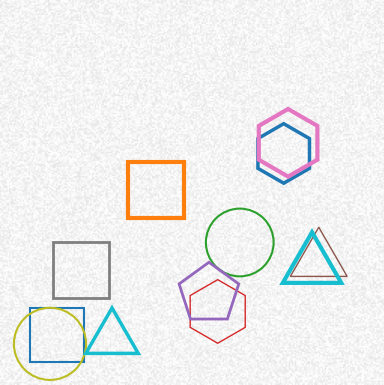[{"shape": "hexagon", "thickness": 2.5, "radius": 0.39, "center": [0.737, 0.601]}, {"shape": "square", "thickness": 1.5, "radius": 0.35, "center": [0.149, 0.131]}, {"shape": "square", "thickness": 3, "radius": 0.37, "center": [0.406, 0.506]}, {"shape": "circle", "thickness": 1.5, "radius": 0.44, "center": [0.623, 0.37]}, {"shape": "hexagon", "thickness": 1, "radius": 0.41, "center": [0.565, 0.191]}, {"shape": "pentagon", "thickness": 2, "radius": 0.41, "center": [0.543, 0.237]}, {"shape": "triangle", "thickness": 1, "radius": 0.43, "center": [0.828, 0.325]}, {"shape": "hexagon", "thickness": 3, "radius": 0.44, "center": [0.748, 0.629]}, {"shape": "square", "thickness": 2, "radius": 0.36, "center": [0.211, 0.3]}, {"shape": "circle", "thickness": 1.5, "radius": 0.47, "center": [0.13, 0.107]}, {"shape": "triangle", "thickness": 3, "radius": 0.44, "center": [0.81, 0.309]}, {"shape": "triangle", "thickness": 2.5, "radius": 0.39, "center": [0.291, 0.121]}]